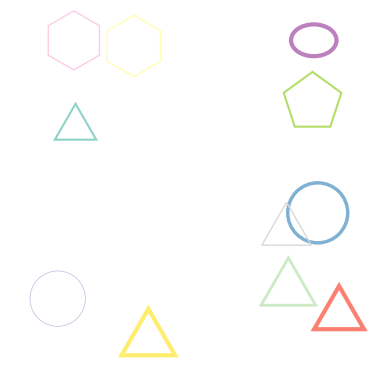[{"shape": "triangle", "thickness": 1.5, "radius": 0.31, "center": [0.196, 0.668]}, {"shape": "hexagon", "thickness": 1, "radius": 0.4, "center": [0.348, 0.881]}, {"shape": "circle", "thickness": 0.5, "radius": 0.36, "center": [0.15, 0.224]}, {"shape": "triangle", "thickness": 3, "radius": 0.37, "center": [0.881, 0.182]}, {"shape": "circle", "thickness": 2.5, "radius": 0.39, "center": [0.825, 0.447]}, {"shape": "pentagon", "thickness": 1.5, "radius": 0.39, "center": [0.812, 0.735]}, {"shape": "hexagon", "thickness": 1, "radius": 0.38, "center": [0.192, 0.895]}, {"shape": "triangle", "thickness": 1, "radius": 0.37, "center": [0.744, 0.4]}, {"shape": "oval", "thickness": 3, "radius": 0.3, "center": [0.815, 0.895]}, {"shape": "triangle", "thickness": 2, "radius": 0.41, "center": [0.749, 0.248]}, {"shape": "triangle", "thickness": 3, "radius": 0.4, "center": [0.385, 0.117]}]